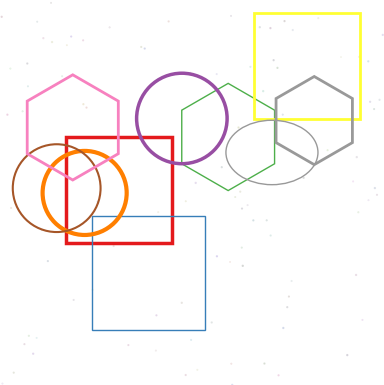[{"shape": "square", "thickness": 2.5, "radius": 0.69, "center": [0.309, 0.506]}, {"shape": "square", "thickness": 1, "radius": 0.74, "center": [0.385, 0.291]}, {"shape": "hexagon", "thickness": 1, "radius": 0.7, "center": [0.593, 0.644]}, {"shape": "circle", "thickness": 2.5, "radius": 0.59, "center": [0.472, 0.692]}, {"shape": "circle", "thickness": 3, "radius": 0.55, "center": [0.22, 0.499]}, {"shape": "square", "thickness": 2, "radius": 0.69, "center": [0.798, 0.828]}, {"shape": "circle", "thickness": 1.5, "radius": 0.57, "center": [0.147, 0.511]}, {"shape": "hexagon", "thickness": 2, "radius": 0.68, "center": [0.189, 0.669]}, {"shape": "oval", "thickness": 1, "radius": 0.6, "center": [0.706, 0.604]}, {"shape": "hexagon", "thickness": 2, "radius": 0.57, "center": [0.816, 0.687]}]